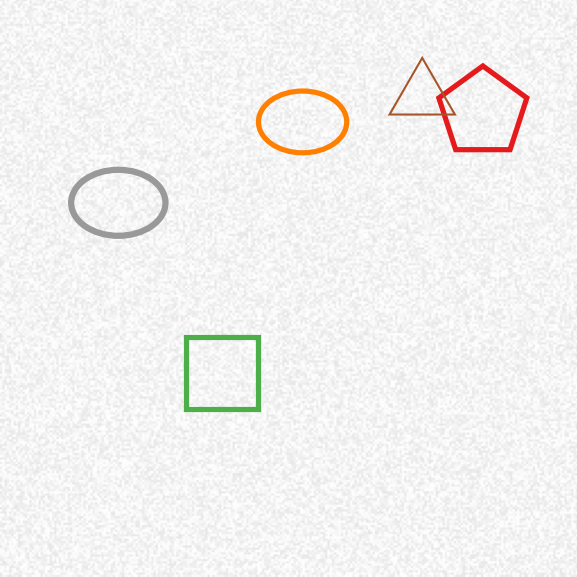[{"shape": "pentagon", "thickness": 2.5, "radius": 0.4, "center": [0.836, 0.805]}, {"shape": "square", "thickness": 2.5, "radius": 0.31, "center": [0.385, 0.354]}, {"shape": "oval", "thickness": 2.5, "radius": 0.38, "center": [0.524, 0.788]}, {"shape": "triangle", "thickness": 1, "radius": 0.33, "center": [0.731, 0.834]}, {"shape": "oval", "thickness": 3, "radius": 0.41, "center": [0.205, 0.648]}]